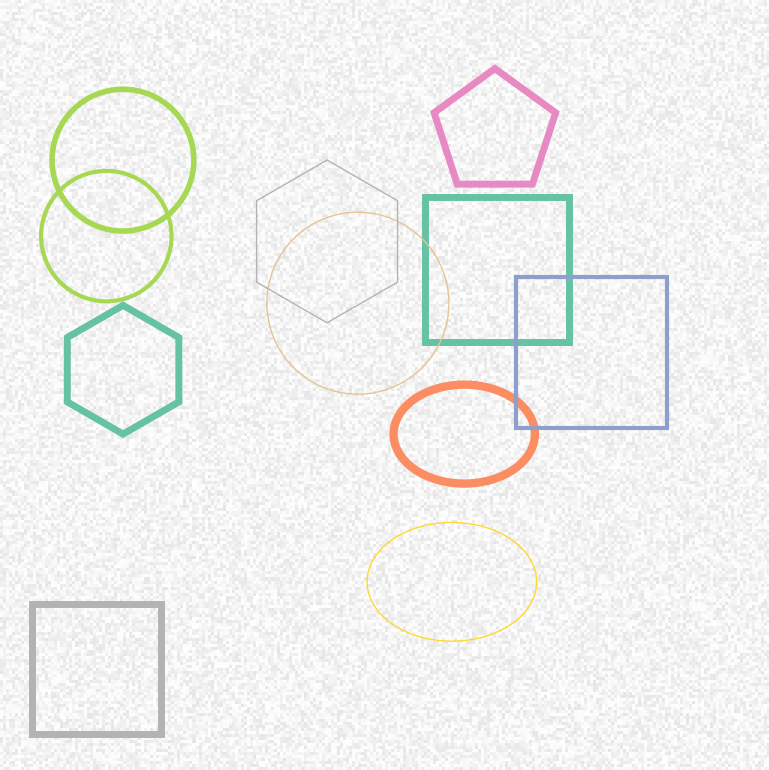[{"shape": "hexagon", "thickness": 2.5, "radius": 0.42, "center": [0.16, 0.52]}, {"shape": "square", "thickness": 2.5, "radius": 0.47, "center": [0.645, 0.65]}, {"shape": "oval", "thickness": 3, "radius": 0.46, "center": [0.603, 0.436]}, {"shape": "square", "thickness": 1.5, "radius": 0.49, "center": [0.768, 0.542]}, {"shape": "pentagon", "thickness": 2.5, "radius": 0.41, "center": [0.643, 0.828]}, {"shape": "circle", "thickness": 1.5, "radius": 0.42, "center": [0.138, 0.693]}, {"shape": "circle", "thickness": 2, "radius": 0.46, "center": [0.16, 0.792]}, {"shape": "oval", "thickness": 0.5, "radius": 0.55, "center": [0.587, 0.244]}, {"shape": "circle", "thickness": 0.5, "radius": 0.59, "center": [0.465, 0.606]}, {"shape": "hexagon", "thickness": 0.5, "radius": 0.53, "center": [0.425, 0.686]}, {"shape": "square", "thickness": 2.5, "radius": 0.42, "center": [0.126, 0.131]}]